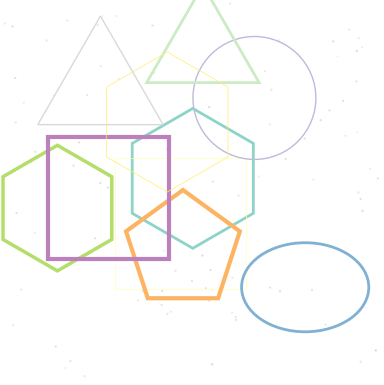[{"shape": "hexagon", "thickness": 2, "radius": 0.91, "center": [0.501, 0.537]}, {"shape": "square", "thickness": 0.5, "radius": 0.85, "center": [0.469, 0.42]}, {"shape": "circle", "thickness": 1, "radius": 0.8, "center": [0.661, 0.746]}, {"shape": "oval", "thickness": 2, "radius": 0.83, "center": [0.793, 0.254]}, {"shape": "pentagon", "thickness": 3, "radius": 0.78, "center": [0.475, 0.351]}, {"shape": "hexagon", "thickness": 2.5, "radius": 0.82, "center": [0.149, 0.46]}, {"shape": "triangle", "thickness": 1, "radius": 0.94, "center": [0.261, 0.77]}, {"shape": "square", "thickness": 3, "radius": 0.79, "center": [0.282, 0.485]}, {"shape": "triangle", "thickness": 2, "radius": 0.84, "center": [0.527, 0.87]}, {"shape": "hexagon", "thickness": 0.5, "radius": 0.91, "center": [0.435, 0.683]}]